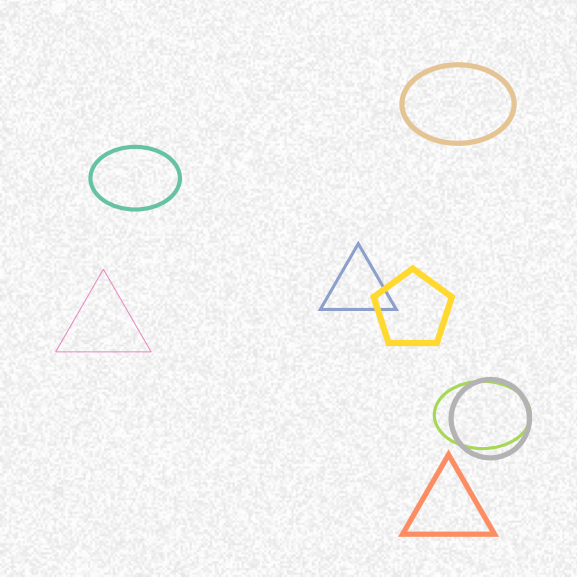[{"shape": "oval", "thickness": 2, "radius": 0.39, "center": [0.234, 0.691]}, {"shape": "triangle", "thickness": 2.5, "radius": 0.46, "center": [0.777, 0.12]}, {"shape": "triangle", "thickness": 1.5, "radius": 0.38, "center": [0.62, 0.501]}, {"shape": "triangle", "thickness": 0.5, "radius": 0.48, "center": [0.179, 0.438]}, {"shape": "oval", "thickness": 1.5, "radius": 0.42, "center": [0.835, 0.281]}, {"shape": "pentagon", "thickness": 3, "radius": 0.36, "center": [0.715, 0.463]}, {"shape": "oval", "thickness": 2.5, "radius": 0.49, "center": [0.793, 0.819]}, {"shape": "circle", "thickness": 2.5, "radius": 0.34, "center": [0.849, 0.274]}]